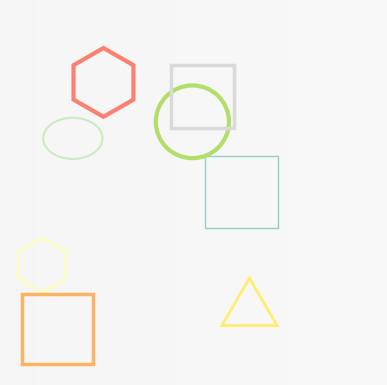[{"shape": "square", "thickness": 1, "radius": 0.47, "center": [0.623, 0.501]}, {"shape": "hexagon", "thickness": 1.5, "radius": 0.35, "center": [0.109, 0.311]}, {"shape": "hexagon", "thickness": 3, "radius": 0.45, "center": [0.267, 0.786]}, {"shape": "square", "thickness": 2.5, "radius": 0.45, "center": [0.148, 0.146]}, {"shape": "circle", "thickness": 3, "radius": 0.47, "center": [0.497, 0.684]}, {"shape": "square", "thickness": 2.5, "radius": 0.41, "center": [0.522, 0.75]}, {"shape": "oval", "thickness": 1.5, "radius": 0.38, "center": [0.188, 0.641]}, {"shape": "triangle", "thickness": 2, "radius": 0.41, "center": [0.644, 0.195]}]